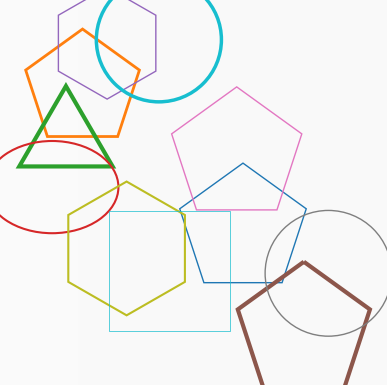[{"shape": "pentagon", "thickness": 1, "radius": 0.86, "center": [0.627, 0.405]}, {"shape": "pentagon", "thickness": 2, "radius": 0.77, "center": [0.213, 0.77]}, {"shape": "triangle", "thickness": 3, "radius": 0.7, "center": [0.17, 0.637]}, {"shape": "oval", "thickness": 1.5, "radius": 0.86, "center": [0.134, 0.514]}, {"shape": "hexagon", "thickness": 1, "radius": 0.73, "center": [0.276, 0.888]}, {"shape": "pentagon", "thickness": 3, "radius": 0.9, "center": [0.784, 0.141]}, {"shape": "pentagon", "thickness": 1, "radius": 0.88, "center": [0.611, 0.598]}, {"shape": "circle", "thickness": 1, "radius": 0.82, "center": [0.847, 0.29]}, {"shape": "hexagon", "thickness": 1.5, "radius": 0.87, "center": [0.327, 0.355]}, {"shape": "square", "thickness": 0.5, "radius": 0.78, "center": [0.437, 0.295]}, {"shape": "circle", "thickness": 2.5, "radius": 0.81, "center": [0.41, 0.897]}]